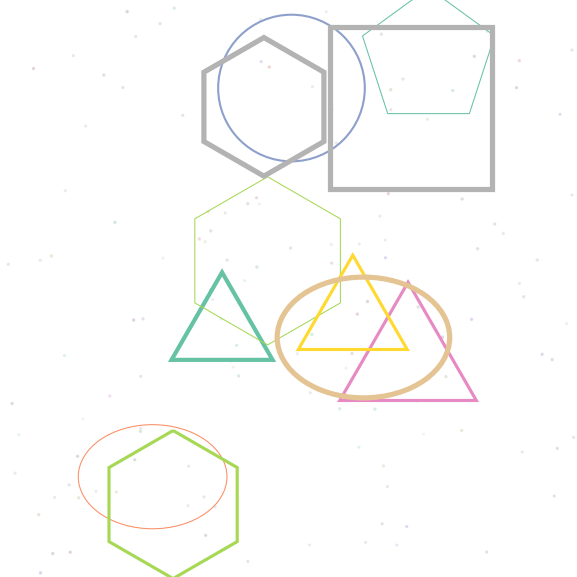[{"shape": "triangle", "thickness": 2, "radius": 0.51, "center": [0.385, 0.427]}, {"shape": "pentagon", "thickness": 0.5, "radius": 0.6, "center": [0.742, 0.9]}, {"shape": "oval", "thickness": 0.5, "radius": 0.64, "center": [0.264, 0.174]}, {"shape": "circle", "thickness": 1, "radius": 0.63, "center": [0.505, 0.847]}, {"shape": "triangle", "thickness": 1.5, "radius": 0.68, "center": [0.707, 0.374]}, {"shape": "hexagon", "thickness": 1.5, "radius": 0.64, "center": [0.3, 0.125]}, {"shape": "hexagon", "thickness": 0.5, "radius": 0.73, "center": [0.463, 0.547]}, {"shape": "triangle", "thickness": 1.5, "radius": 0.54, "center": [0.611, 0.448]}, {"shape": "oval", "thickness": 2.5, "radius": 0.75, "center": [0.629, 0.415]}, {"shape": "square", "thickness": 2.5, "radius": 0.7, "center": [0.712, 0.812]}, {"shape": "hexagon", "thickness": 2.5, "radius": 0.6, "center": [0.457, 0.814]}]